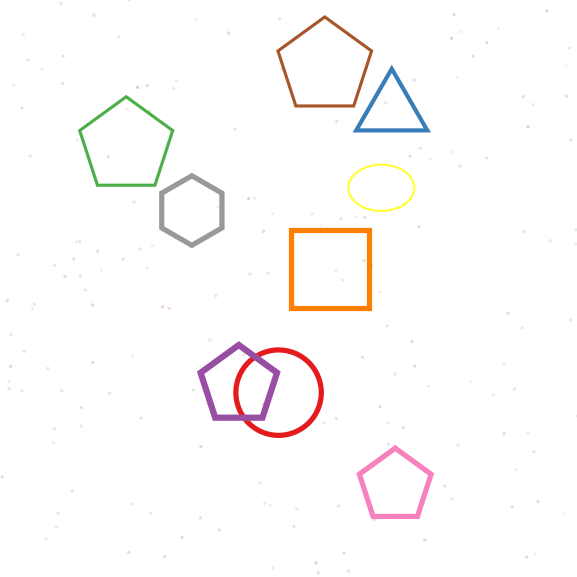[{"shape": "circle", "thickness": 2.5, "radius": 0.37, "center": [0.482, 0.319]}, {"shape": "triangle", "thickness": 2, "radius": 0.36, "center": [0.678, 0.809]}, {"shape": "pentagon", "thickness": 1.5, "radius": 0.42, "center": [0.219, 0.747]}, {"shape": "pentagon", "thickness": 3, "radius": 0.35, "center": [0.414, 0.332]}, {"shape": "square", "thickness": 2.5, "radius": 0.34, "center": [0.571, 0.533]}, {"shape": "oval", "thickness": 1, "radius": 0.29, "center": [0.66, 0.674]}, {"shape": "pentagon", "thickness": 1.5, "radius": 0.43, "center": [0.562, 0.885]}, {"shape": "pentagon", "thickness": 2.5, "radius": 0.33, "center": [0.684, 0.158]}, {"shape": "hexagon", "thickness": 2.5, "radius": 0.3, "center": [0.332, 0.635]}]